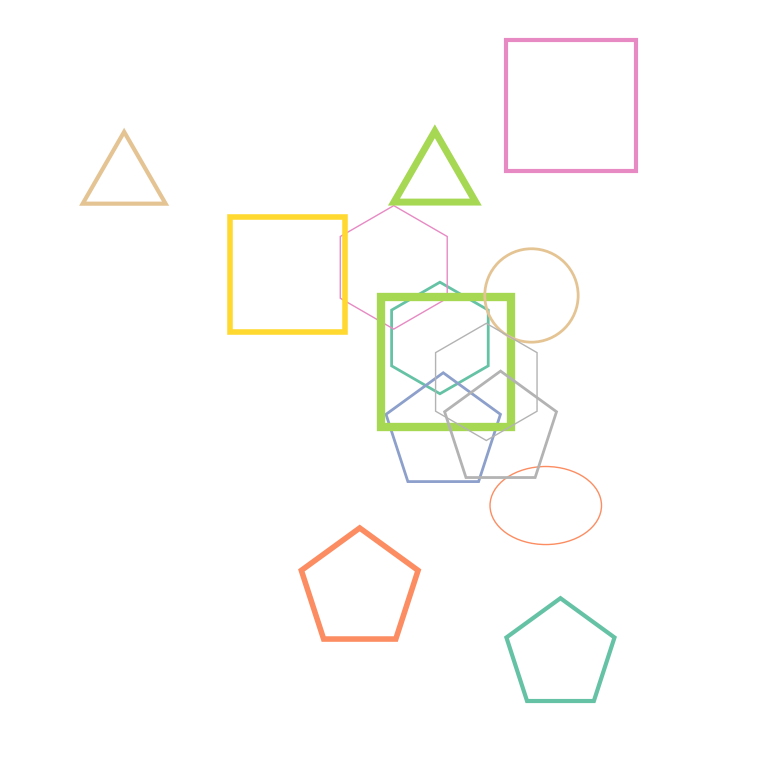[{"shape": "hexagon", "thickness": 1, "radius": 0.36, "center": [0.571, 0.561]}, {"shape": "pentagon", "thickness": 1.5, "radius": 0.37, "center": [0.728, 0.149]}, {"shape": "oval", "thickness": 0.5, "radius": 0.36, "center": [0.709, 0.343]}, {"shape": "pentagon", "thickness": 2, "radius": 0.4, "center": [0.467, 0.235]}, {"shape": "pentagon", "thickness": 1, "radius": 0.39, "center": [0.576, 0.438]}, {"shape": "square", "thickness": 1.5, "radius": 0.42, "center": [0.742, 0.863]}, {"shape": "hexagon", "thickness": 0.5, "radius": 0.4, "center": [0.511, 0.653]}, {"shape": "square", "thickness": 3, "radius": 0.42, "center": [0.579, 0.53]}, {"shape": "triangle", "thickness": 2.5, "radius": 0.31, "center": [0.565, 0.768]}, {"shape": "square", "thickness": 2, "radius": 0.37, "center": [0.373, 0.644]}, {"shape": "circle", "thickness": 1, "radius": 0.3, "center": [0.69, 0.616]}, {"shape": "triangle", "thickness": 1.5, "radius": 0.31, "center": [0.161, 0.767]}, {"shape": "hexagon", "thickness": 0.5, "radius": 0.38, "center": [0.632, 0.504]}, {"shape": "pentagon", "thickness": 1, "radius": 0.38, "center": [0.65, 0.442]}]